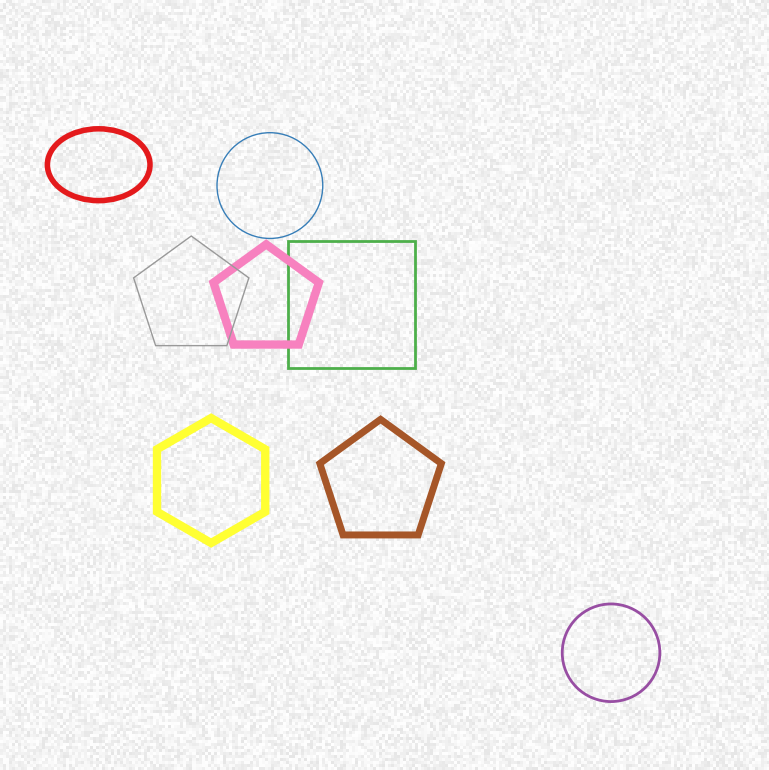[{"shape": "oval", "thickness": 2, "radius": 0.33, "center": [0.128, 0.786]}, {"shape": "circle", "thickness": 0.5, "radius": 0.34, "center": [0.35, 0.759]}, {"shape": "square", "thickness": 1, "radius": 0.41, "center": [0.457, 0.604]}, {"shape": "circle", "thickness": 1, "radius": 0.32, "center": [0.794, 0.152]}, {"shape": "hexagon", "thickness": 3, "radius": 0.41, "center": [0.274, 0.376]}, {"shape": "pentagon", "thickness": 2.5, "radius": 0.41, "center": [0.494, 0.372]}, {"shape": "pentagon", "thickness": 3, "radius": 0.36, "center": [0.346, 0.611]}, {"shape": "pentagon", "thickness": 0.5, "radius": 0.39, "center": [0.248, 0.615]}]